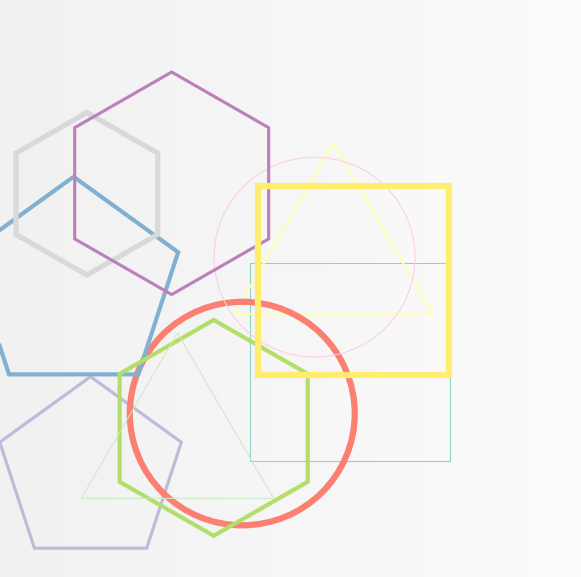[{"shape": "square", "thickness": 0.5, "radius": 0.86, "center": [0.603, 0.372]}, {"shape": "triangle", "thickness": 1, "radius": 0.99, "center": [0.574, 0.554]}, {"shape": "pentagon", "thickness": 1.5, "radius": 0.82, "center": [0.156, 0.183]}, {"shape": "circle", "thickness": 3, "radius": 0.97, "center": [0.417, 0.283]}, {"shape": "pentagon", "thickness": 2, "radius": 0.95, "center": [0.127, 0.504]}, {"shape": "hexagon", "thickness": 2, "radius": 0.93, "center": [0.368, 0.258]}, {"shape": "circle", "thickness": 0.5, "radius": 0.86, "center": [0.541, 0.554]}, {"shape": "hexagon", "thickness": 2.5, "radius": 0.7, "center": [0.149, 0.664]}, {"shape": "hexagon", "thickness": 1.5, "radius": 0.96, "center": [0.295, 0.682]}, {"shape": "triangle", "thickness": 0.5, "radius": 0.95, "center": [0.305, 0.232]}, {"shape": "square", "thickness": 3, "radius": 0.82, "center": [0.608, 0.513]}]